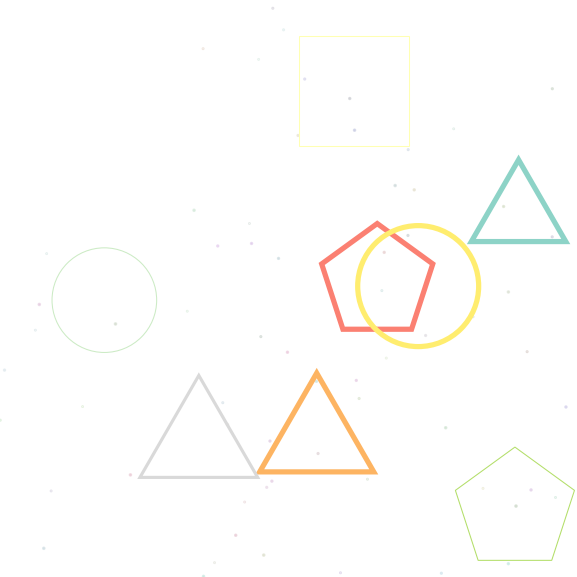[{"shape": "triangle", "thickness": 2.5, "radius": 0.47, "center": [0.898, 0.628]}, {"shape": "square", "thickness": 0.5, "radius": 0.47, "center": [0.613, 0.841]}, {"shape": "pentagon", "thickness": 2.5, "radius": 0.51, "center": [0.653, 0.511]}, {"shape": "triangle", "thickness": 2.5, "radius": 0.57, "center": [0.548, 0.239]}, {"shape": "pentagon", "thickness": 0.5, "radius": 0.54, "center": [0.892, 0.117]}, {"shape": "triangle", "thickness": 1.5, "radius": 0.59, "center": [0.344, 0.231]}, {"shape": "circle", "thickness": 0.5, "radius": 0.45, "center": [0.181, 0.479]}, {"shape": "circle", "thickness": 2.5, "radius": 0.52, "center": [0.724, 0.504]}]